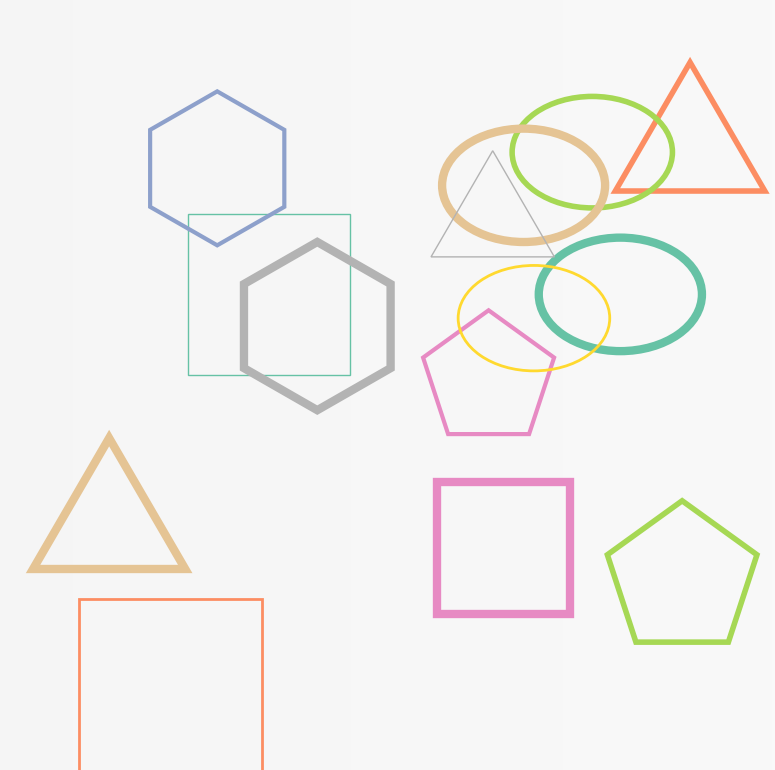[{"shape": "square", "thickness": 0.5, "radius": 0.52, "center": [0.347, 0.617]}, {"shape": "oval", "thickness": 3, "radius": 0.53, "center": [0.8, 0.618]}, {"shape": "triangle", "thickness": 2, "radius": 0.56, "center": [0.89, 0.808]}, {"shape": "square", "thickness": 1, "radius": 0.59, "center": [0.22, 0.104]}, {"shape": "hexagon", "thickness": 1.5, "radius": 0.5, "center": [0.28, 0.781]}, {"shape": "pentagon", "thickness": 1.5, "radius": 0.44, "center": [0.63, 0.508]}, {"shape": "square", "thickness": 3, "radius": 0.43, "center": [0.65, 0.289]}, {"shape": "oval", "thickness": 2, "radius": 0.52, "center": [0.764, 0.802]}, {"shape": "pentagon", "thickness": 2, "radius": 0.51, "center": [0.88, 0.248]}, {"shape": "oval", "thickness": 1, "radius": 0.49, "center": [0.689, 0.587]}, {"shape": "oval", "thickness": 3, "radius": 0.53, "center": [0.676, 0.759]}, {"shape": "triangle", "thickness": 3, "radius": 0.57, "center": [0.141, 0.318]}, {"shape": "triangle", "thickness": 0.5, "radius": 0.46, "center": [0.636, 0.712]}, {"shape": "hexagon", "thickness": 3, "radius": 0.55, "center": [0.409, 0.577]}]